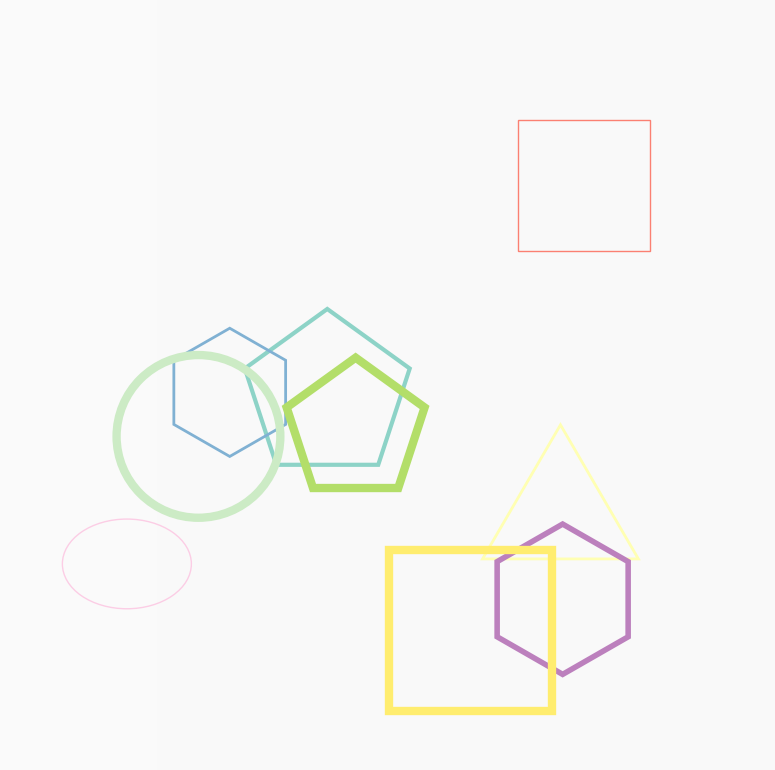[{"shape": "pentagon", "thickness": 1.5, "radius": 0.56, "center": [0.422, 0.487]}, {"shape": "triangle", "thickness": 1, "radius": 0.58, "center": [0.723, 0.332]}, {"shape": "square", "thickness": 0.5, "radius": 0.43, "center": [0.754, 0.759]}, {"shape": "hexagon", "thickness": 1, "radius": 0.42, "center": [0.296, 0.49]}, {"shape": "pentagon", "thickness": 3, "radius": 0.47, "center": [0.459, 0.442]}, {"shape": "oval", "thickness": 0.5, "radius": 0.42, "center": [0.164, 0.268]}, {"shape": "hexagon", "thickness": 2, "radius": 0.49, "center": [0.726, 0.222]}, {"shape": "circle", "thickness": 3, "radius": 0.53, "center": [0.256, 0.433]}, {"shape": "square", "thickness": 3, "radius": 0.52, "center": [0.607, 0.182]}]